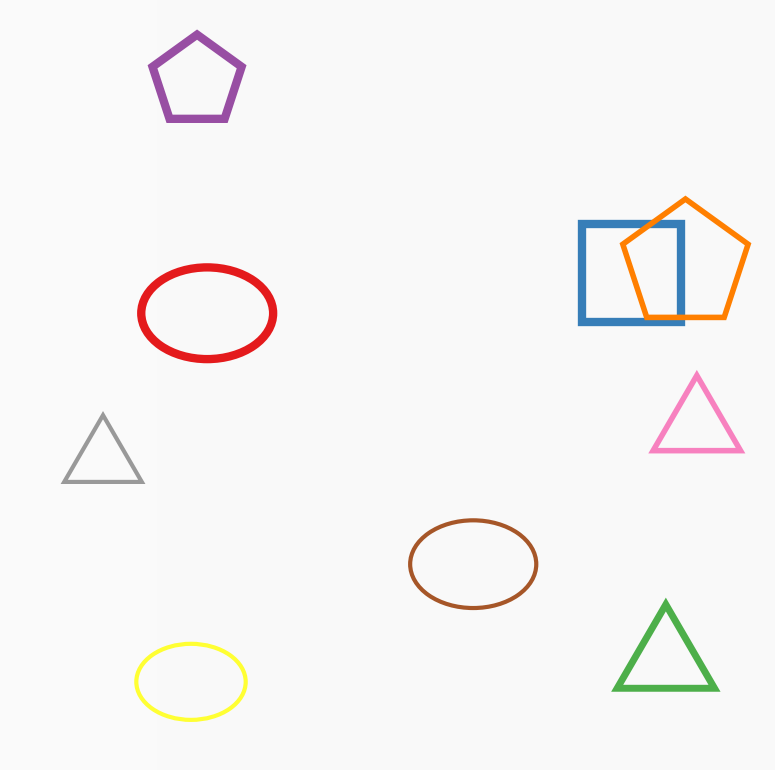[{"shape": "oval", "thickness": 3, "radius": 0.43, "center": [0.267, 0.593]}, {"shape": "square", "thickness": 3, "radius": 0.32, "center": [0.815, 0.646]}, {"shape": "triangle", "thickness": 2.5, "radius": 0.36, "center": [0.859, 0.142]}, {"shape": "pentagon", "thickness": 3, "radius": 0.3, "center": [0.254, 0.895]}, {"shape": "pentagon", "thickness": 2, "radius": 0.42, "center": [0.884, 0.657]}, {"shape": "oval", "thickness": 1.5, "radius": 0.35, "center": [0.246, 0.114]}, {"shape": "oval", "thickness": 1.5, "radius": 0.41, "center": [0.611, 0.267]}, {"shape": "triangle", "thickness": 2, "radius": 0.33, "center": [0.899, 0.447]}, {"shape": "triangle", "thickness": 1.5, "radius": 0.29, "center": [0.133, 0.403]}]